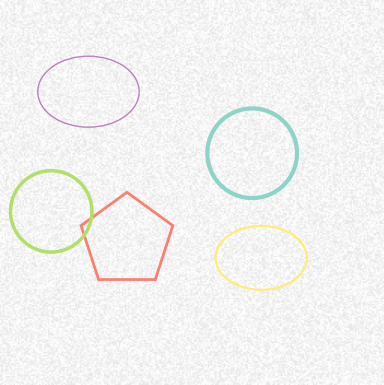[{"shape": "circle", "thickness": 3, "radius": 0.58, "center": [0.655, 0.602]}, {"shape": "pentagon", "thickness": 2, "radius": 0.63, "center": [0.33, 0.375]}, {"shape": "circle", "thickness": 2.5, "radius": 0.53, "center": [0.133, 0.451]}, {"shape": "oval", "thickness": 1, "radius": 0.66, "center": [0.23, 0.762]}, {"shape": "oval", "thickness": 1.5, "radius": 0.59, "center": [0.679, 0.33]}]